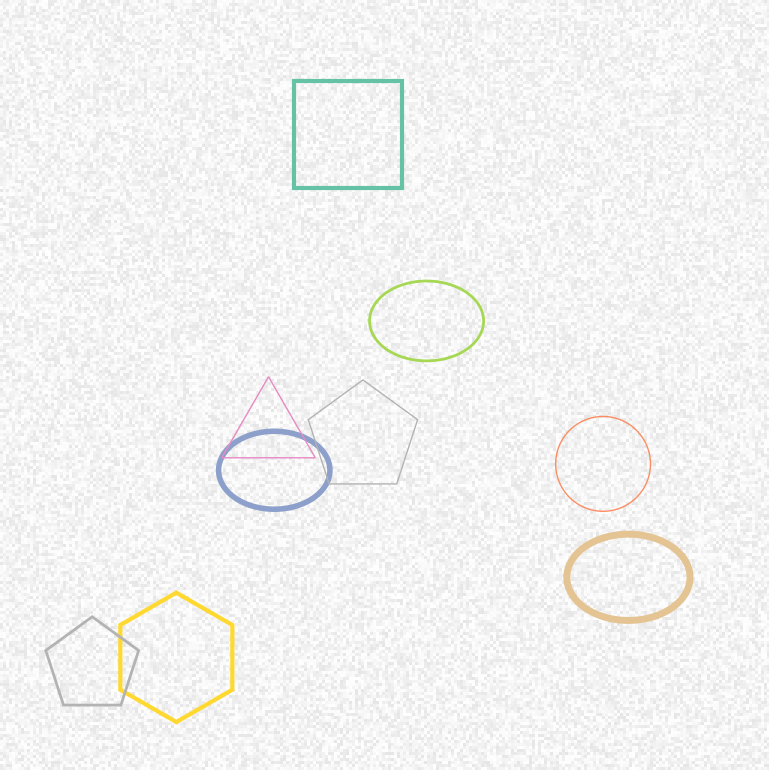[{"shape": "square", "thickness": 1.5, "radius": 0.35, "center": [0.452, 0.825]}, {"shape": "circle", "thickness": 0.5, "radius": 0.31, "center": [0.783, 0.398]}, {"shape": "oval", "thickness": 2, "radius": 0.36, "center": [0.356, 0.389]}, {"shape": "triangle", "thickness": 0.5, "radius": 0.35, "center": [0.349, 0.441]}, {"shape": "oval", "thickness": 1, "radius": 0.37, "center": [0.554, 0.583]}, {"shape": "hexagon", "thickness": 1.5, "radius": 0.42, "center": [0.229, 0.146]}, {"shape": "oval", "thickness": 2.5, "radius": 0.4, "center": [0.816, 0.25]}, {"shape": "pentagon", "thickness": 0.5, "radius": 0.37, "center": [0.471, 0.432]}, {"shape": "pentagon", "thickness": 1, "radius": 0.32, "center": [0.12, 0.136]}]